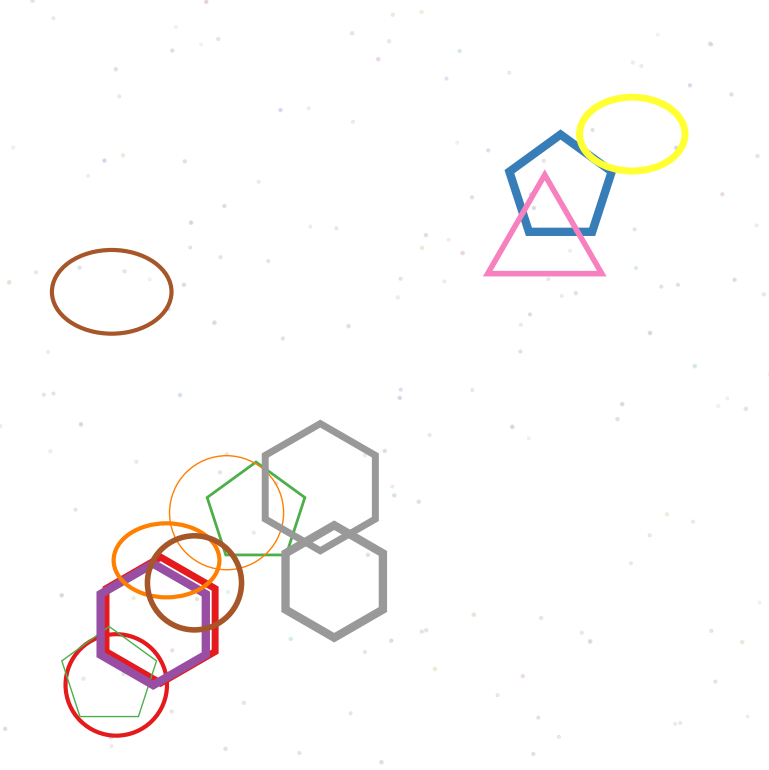[{"shape": "circle", "thickness": 1.5, "radius": 0.33, "center": [0.151, 0.11]}, {"shape": "hexagon", "thickness": 2.5, "radius": 0.41, "center": [0.209, 0.195]}, {"shape": "pentagon", "thickness": 3, "radius": 0.35, "center": [0.728, 0.755]}, {"shape": "pentagon", "thickness": 0.5, "radius": 0.32, "center": [0.142, 0.122]}, {"shape": "pentagon", "thickness": 1, "radius": 0.33, "center": [0.332, 0.333]}, {"shape": "hexagon", "thickness": 3, "radius": 0.39, "center": [0.199, 0.189]}, {"shape": "circle", "thickness": 0.5, "radius": 0.37, "center": [0.294, 0.334]}, {"shape": "oval", "thickness": 1.5, "radius": 0.34, "center": [0.216, 0.272]}, {"shape": "oval", "thickness": 2.5, "radius": 0.34, "center": [0.821, 0.826]}, {"shape": "circle", "thickness": 2, "radius": 0.31, "center": [0.253, 0.243]}, {"shape": "oval", "thickness": 1.5, "radius": 0.39, "center": [0.145, 0.621]}, {"shape": "triangle", "thickness": 2, "radius": 0.43, "center": [0.707, 0.687]}, {"shape": "hexagon", "thickness": 2.5, "radius": 0.41, "center": [0.416, 0.367]}, {"shape": "hexagon", "thickness": 3, "radius": 0.37, "center": [0.434, 0.245]}]